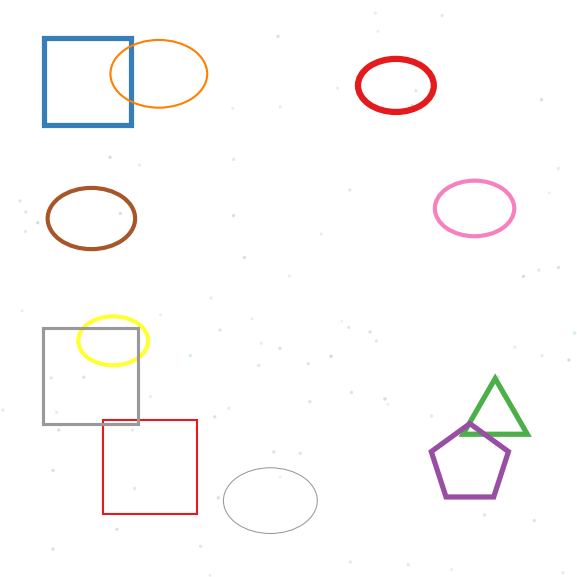[{"shape": "oval", "thickness": 3, "radius": 0.33, "center": [0.686, 0.851]}, {"shape": "square", "thickness": 1, "radius": 0.41, "center": [0.26, 0.19]}, {"shape": "square", "thickness": 2.5, "radius": 0.38, "center": [0.151, 0.858]}, {"shape": "triangle", "thickness": 2.5, "radius": 0.32, "center": [0.857, 0.279]}, {"shape": "pentagon", "thickness": 2.5, "radius": 0.35, "center": [0.814, 0.195]}, {"shape": "oval", "thickness": 1, "radius": 0.42, "center": [0.275, 0.871]}, {"shape": "oval", "thickness": 2, "radius": 0.3, "center": [0.196, 0.409]}, {"shape": "oval", "thickness": 2, "radius": 0.38, "center": [0.158, 0.621]}, {"shape": "oval", "thickness": 2, "radius": 0.34, "center": [0.822, 0.638]}, {"shape": "square", "thickness": 1.5, "radius": 0.41, "center": [0.157, 0.349]}, {"shape": "oval", "thickness": 0.5, "radius": 0.41, "center": [0.468, 0.132]}]